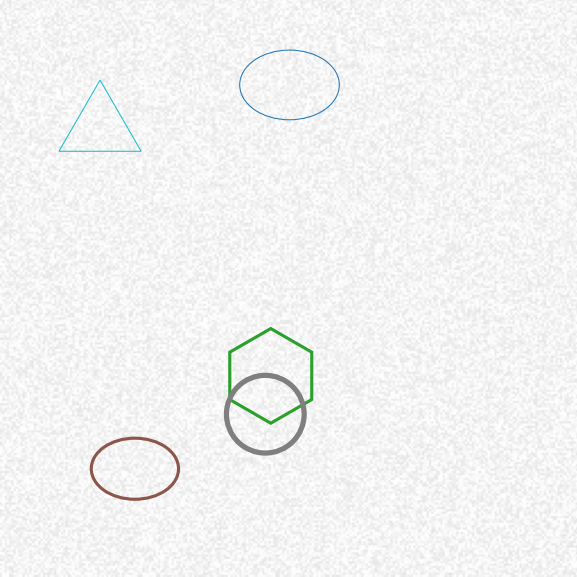[{"shape": "oval", "thickness": 0.5, "radius": 0.43, "center": [0.501, 0.852]}, {"shape": "hexagon", "thickness": 1.5, "radius": 0.41, "center": [0.469, 0.348]}, {"shape": "oval", "thickness": 1.5, "radius": 0.38, "center": [0.234, 0.187]}, {"shape": "circle", "thickness": 2.5, "radius": 0.34, "center": [0.459, 0.282]}, {"shape": "triangle", "thickness": 0.5, "radius": 0.41, "center": [0.173, 0.778]}]